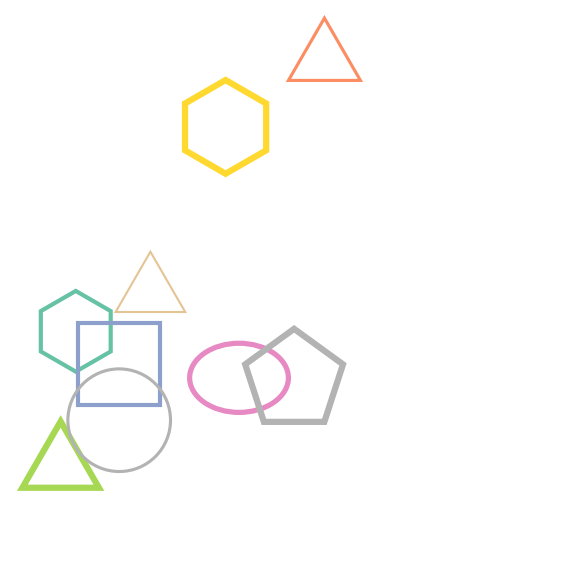[{"shape": "hexagon", "thickness": 2, "radius": 0.35, "center": [0.131, 0.425]}, {"shape": "triangle", "thickness": 1.5, "radius": 0.36, "center": [0.562, 0.896]}, {"shape": "square", "thickness": 2, "radius": 0.35, "center": [0.205, 0.369]}, {"shape": "oval", "thickness": 2.5, "radius": 0.43, "center": [0.414, 0.345]}, {"shape": "triangle", "thickness": 3, "radius": 0.38, "center": [0.105, 0.193]}, {"shape": "hexagon", "thickness": 3, "radius": 0.41, "center": [0.391, 0.779]}, {"shape": "triangle", "thickness": 1, "radius": 0.35, "center": [0.26, 0.494]}, {"shape": "circle", "thickness": 1.5, "radius": 0.44, "center": [0.206, 0.272]}, {"shape": "pentagon", "thickness": 3, "radius": 0.45, "center": [0.509, 0.341]}]